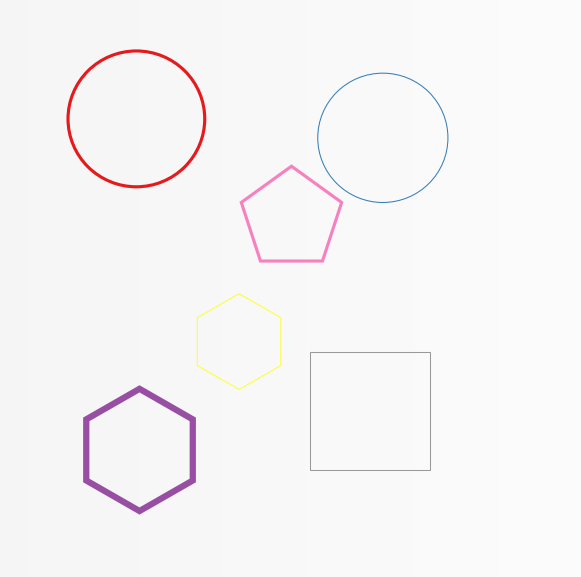[{"shape": "circle", "thickness": 1.5, "radius": 0.59, "center": [0.235, 0.793]}, {"shape": "circle", "thickness": 0.5, "radius": 0.56, "center": [0.659, 0.76]}, {"shape": "hexagon", "thickness": 3, "radius": 0.53, "center": [0.24, 0.22]}, {"shape": "hexagon", "thickness": 0.5, "radius": 0.41, "center": [0.411, 0.408]}, {"shape": "pentagon", "thickness": 1.5, "radius": 0.45, "center": [0.501, 0.621]}, {"shape": "square", "thickness": 0.5, "radius": 0.51, "center": [0.636, 0.287]}]